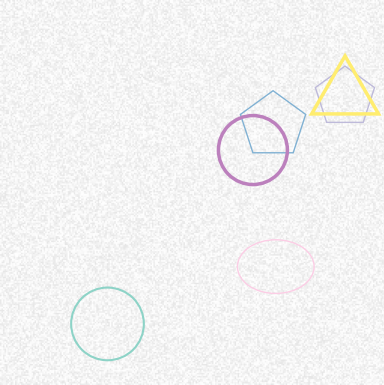[{"shape": "circle", "thickness": 1.5, "radius": 0.47, "center": [0.279, 0.159]}, {"shape": "pentagon", "thickness": 1, "radius": 0.4, "center": [0.896, 0.748]}, {"shape": "pentagon", "thickness": 1, "radius": 0.45, "center": [0.709, 0.675]}, {"shape": "oval", "thickness": 1, "radius": 0.5, "center": [0.716, 0.307]}, {"shape": "circle", "thickness": 2.5, "radius": 0.45, "center": [0.657, 0.61]}, {"shape": "triangle", "thickness": 2.5, "radius": 0.5, "center": [0.896, 0.754]}]